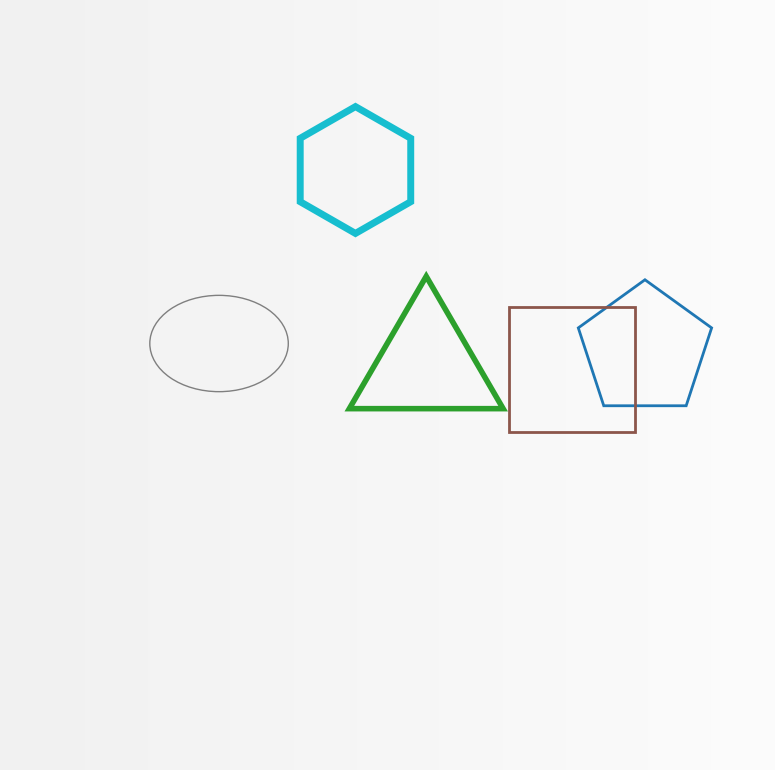[{"shape": "pentagon", "thickness": 1, "radius": 0.45, "center": [0.832, 0.546]}, {"shape": "triangle", "thickness": 2, "radius": 0.57, "center": [0.55, 0.527]}, {"shape": "square", "thickness": 1, "radius": 0.4, "center": [0.738, 0.52]}, {"shape": "oval", "thickness": 0.5, "radius": 0.45, "center": [0.283, 0.554]}, {"shape": "hexagon", "thickness": 2.5, "radius": 0.41, "center": [0.459, 0.779]}]